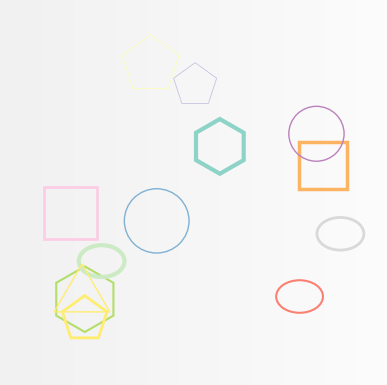[{"shape": "hexagon", "thickness": 3, "radius": 0.36, "center": [0.567, 0.62]}, {"shape": "pentagon", "thickness": 0.5, "radius": 0.39, "center": [0.389, 0.832]}, {"shape": "pentagon", "thickness": 0.5, "radius": 0.29, "center": [0.504, 0.779]}, {"shape": "oval", "thickness": 1.5, "radius": 0.3, "center": [0.773, 0.23]}, {"shape": "circle", "thickness": 1, "radius": 0.42, "center": [0.404, 0.426]}, {"shape": "square", "thickness": 2.5, "radius": 0.3, "center": [0.833, 0.569]}, {"shape": "hexagon", "thickness": 1.5, "radius": 0.43, "center": [0.219, 0.223]}, {"shape": "square", "thickness": 2, "radius": 0.34, "center": [0.181, 0.446]}, {"shape": "oval", "thickness": 2, "radius": 0.3, "center": [0.878, 0.393]}, {"shape": "circle", "thickness": 1, "radius": 0.36, "center": [0.817, 0.653]}, {"shape": "oval", "thickness": 3, "radius": 0.29, "center": [0.262, 0.322]}, {"shape": "pentagon", "thickness": 2, "radius": 0.3, "center": [0.218, 0.172]}, {"shape": "triangle", "thickness": 1, "radius": 0.41, "center": [0.212, 0.231]}]